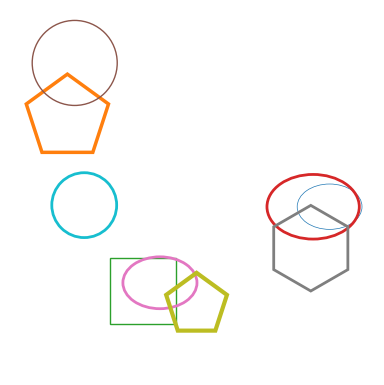[{"shape": "oval", "thickness": 0.5, "radius": 0.42, "center": [0.856, 0.463]}, {"shape": "pentagon", "thickness": 2.5, "radius": 0.56, "center": [0.175, 0.695]}, {"shape": "square", "thickness": 1, "radius": 0.43, "center": [0.371, 0.244]}, {"shape": "oval", "thickness": 2, "radius": 0.6, "center": [0.813, 0.463]}, {"shape": "circle", "thickness": 1, "radius": 0.55, "center": [0.194, 0.837]}, {"shape": "oval", "thickness": 2, "radius": 0.48, "center": [0.415, 0.266]}, {"shape": "hexagon", "thickness": 2, "radius": 0.56, "center": [0.807, 0.355]}, {"shape": "pentagon", "thickness": 3, "radius": 0.42, "center": [0.511, 0.208]}, {"shape": "circle", "thickness": 2, "radius": 0.42, "center": [0.219, 0.467]}]